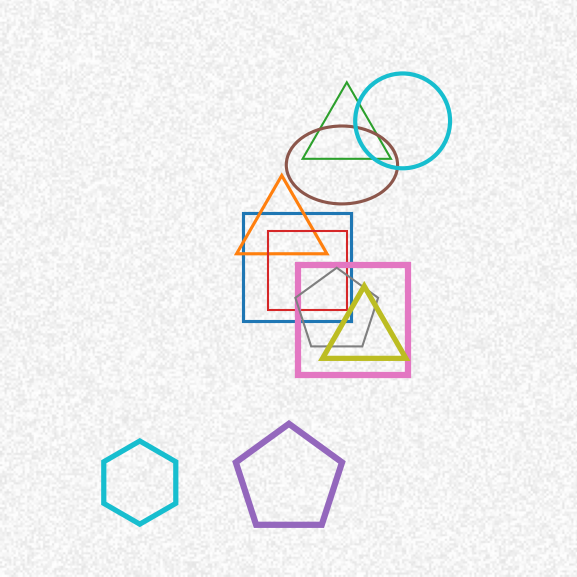[{"shape": "square", "thickness": 1.5, "radius": 0.47, "center": [0.515, 0.536]}, {"shape": "triangle", "thickness": 1.5, "radius": 0.45, "center": [0.488, 0.605]}, {"shape": "triangle", "thickness": 1, "radius": 0.44, "center": [0.601, 0.768]}, {"shape": "square", "thickness": 1, "radius": 0.34, "center": [0.532, 0.53]}, {"shape": "pentagon", "thickness": 3, "radius": 0.48, "center": [0.5, 0.169]}, {"shape": "oval", "thickness": 1.5, "radius": 0.48, "center": [0.592, 0.713]}, {"shape": "square", "thickness": 3, "radius": 0.48, "center": [0.611, 0.445]}, {"shape": "pentagon", "thickness": 1, "radius": 0.38, "center": [0.583, 0.46]}, {"shape": "triangle", "thickness": 2.5, "radius": 0.42, "center": [0.631, 0.42]}, {"shape": "circle", "thickness": 2, "radius": 0.41, "center": [0.697, 0.79]}, {"shape": "hexagon", "thickness": 2.5, "radius": 0.36, "center": [0.242, 0.164]}]